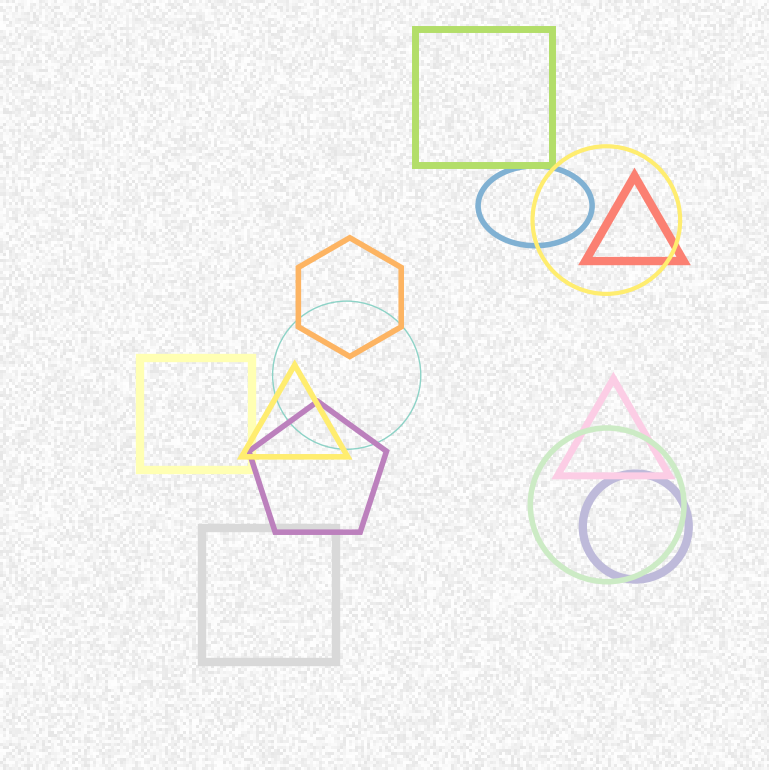[{"shape": "circle", "thickness": 0.5, "radius": 0.48, "center": [0.45, 0.513]}, {"shape": "square", "thickness": 3, "radius": 0.36, "center": [0.254, 0.463]}, {"shape": "circle", "thickness": 3, "radius": 0.34, "center": [0.826, 0.316]}, {"shape": "triangle", "thickness": 3, "radius": 0.37, "center": [0.824, 0.698]}, {"shape": "oval", "thickness": 2, "radius": 0.37, "center": [0.695, 0.733]}, {"shape": "hexagon", "thickness": 2, "radius": 0.39, "center": [0.454, 0.614]}, {"shape": "square", "thickness": 2.5, "radius": 0.44, "center": [0.628, 0.874]}, {"shape": "triangle", "thickness": 2.5, "radius": 0.42, "center": [0.797, 0.424]}, {"shape": "square", "thickness": 3, "radius": 0.44, "center": [0.35, 0.227]}, {"shape": "pentagon", "thickness": 2, "radius": 0.47, "center": [0.413, 0.385]}, {"shape": "circle", "thickness": 2, "radius": 0.5, "center": [0.789, 0.344]}, {"shape": "circle", "thickness": 1.5, "radius": 0.48, "center": [0.787, 0.714]}, {"shape": "triangle", "thickness": 2, "radius": 0.4, "center": [0.383, 0.447]}]